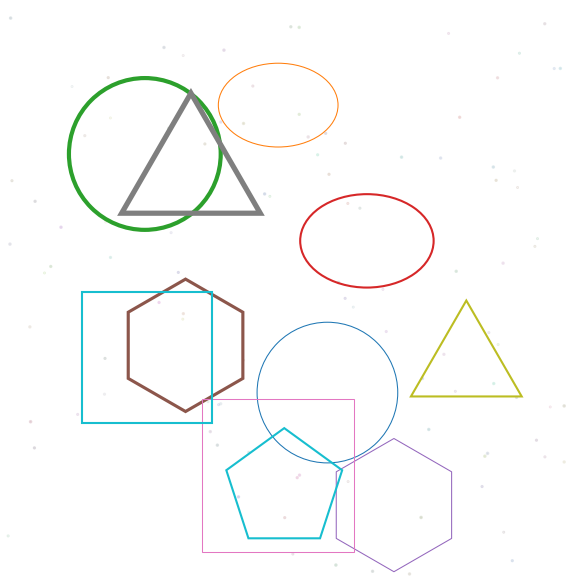[{"shape": "circle", "thickness": 0.5, "radius": 0.61, "center": [0.567, 0.319]}, {"shape": "oval", "thickness": 0.5, "radius": 0.52, "center": [0.482, 0.817]}, {"shape": "circle", "thickness": 2, "radius": 0.66, "center": [0.251, 0.733]}, {"shape": "oval", "thickness": 1, "radius": 0.58, "center": [0.635, 0.582]}, {"shape": "hexagon", "thickness": 0.5, "radius": 0.58, "center": [0.682, 0.124]}, {"shape": "hexagon", "thickness": 1.5, "radius": 0.57, "center": [0.321, 0.401]}, {"shape": "square", "thickness": 0.5, "radius": 0.66, "center": [0.482, 0.176]}, {"shape": "triangle", "thickness": 2.5, "radius": 0.69, "center": [0.331, 0.699]}, {"shape": "triangle", "thickness": 1, "radius": 0.55, "center": [0.807, 0.368]}, {"shape": "pentagon", "thickness": 1, "radius": 0.53, "center": [0.492, 0.152]}, {"shape": "square", "thickness": 1, "radius": 0.56, "center": [0.255, 0.38]}]